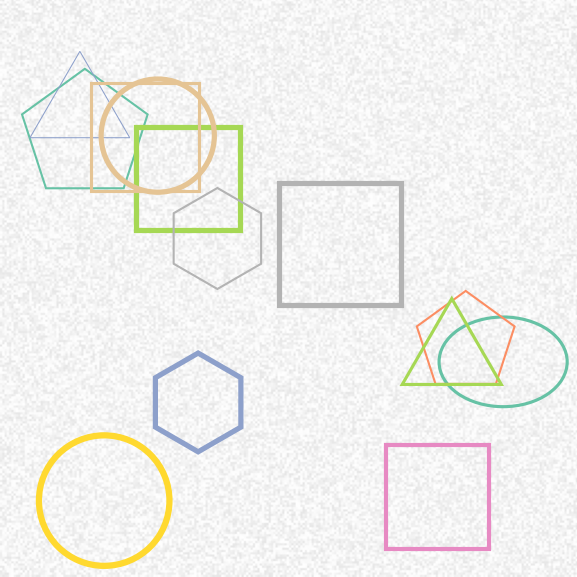[{"shape": "oval", "thickness": 1.5, "radius": 0.55, "center": [0.871, 0.373]}, {"shape": "pentagon", "thickness": 1, "radius": 0.57, "center": [0.147, 0.766]}, {"shape": "pentagon", "thickness": 1, "radius": 0.45, "center": [0.806, 0.406]}, {"shape": "triangle", "thickness": 0.5, "radius": 0.5, "center": [0.138, 0.811]}, {"shape": "hexagon", "thickness": 2.5, "radius": 0.43, "center": [0.343, 0.302]}, {"shape": "square", "thickness": 2, "radius": 0.45, "center": [0.758, 0.138]}, {"shape": "triangle", "thickness": 1.5, "radius": 0.5, "center": [0.782, 0.383]}, {"shape": "square", "thickness": 2.5, "radius": 0.45, "center": [0.326, 0.69]}, {"shape": "circle", "thickness": 3, "radius": 0.56, "center": [0.18, 0.132]}, {"shape": "square", "thickness": 1.5, "radius": 0.47, "center": [0.251, 0.762]}, {"shape": "circle", "thickness": 2.5, "radius": 0.49, "center": [0.273, 0.764]}, {"shape": "hexagon", "thickness": 1, "radius": 0.44, "center": [0.376, 0.586]}, {"shape": "square", "thickness": 2.5, "radius": 0.53, "center": [0.588, 0.577]}]